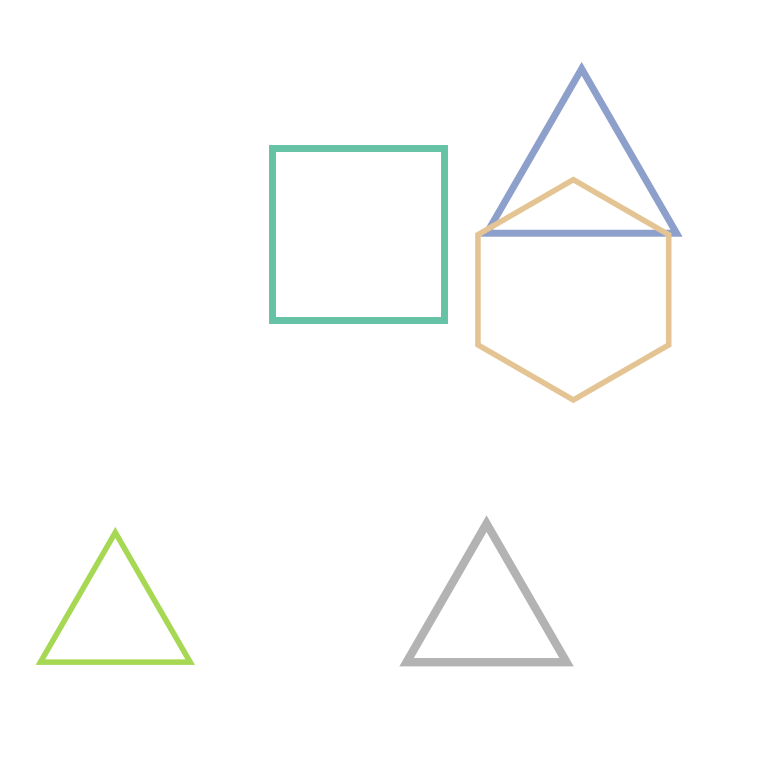[{"shape": "square", "thickness": 2.5, "radius": 0.56, "center": [0.465, 0.696]}, {"shape": "triangle", "thickness": 2.5, "radius": 0.71, "center": [0.755, 0.768]}, {"shape": "triangle", "thickness": 2, "radius": 0.56, "center": [0.15, 0.196]}, {"shape": "hexagon", "thickness": 2, "radius": 0.72, "center": [0.745, 0.624]}, {"shape": "triangle", "thickness": 3, "radius": 0.6, "center": [0.632, 0.2]}]